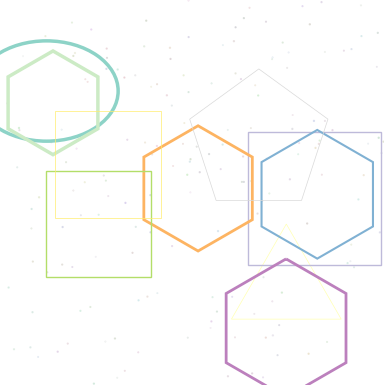[{"shape": "oval", "thickness": 2.5, "radius": 0.93, "center": [0.121, 0.764]}, {"shape": "triangle", "thickness": 0.5, "radius": 0.82, "center": [0.744, 0.253]}, {"shape": "square", "thickness": 1, "radius": 0.86, "center": [0.816, 0.484]}, {"shape": "hexagon", "thickness": 1.5, "radius": 0.84, "center": [0.824, 0.495]}, {"shape": "hexagon", "thickness": 2, "radius": 0.81, "center": [0.514, 0.511]}, {"shape": "square", "thickness": 1, "radius": 0.69, "center": [0.256, 0.419]}, {"shape": "pentagon", "thickness": 0.5, "radius": 0.94, "center": [0.672, 0.632]}, {"shape": "hexagon", "thickness": 2, "radius": 0.9, "center": [0.743, 0.148]}, {"shape": "hexagon", "thickness": 2.5, "radius": 0.67, "center": [0.138, 0.733]}, {"shape": "square", "thickness": 0.5, "radius": 0.69, "center": [0.28, 0.573]}]